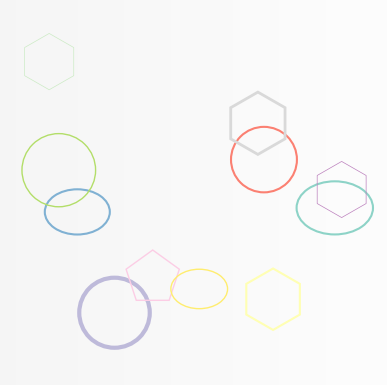[{"shape": "oval", "thickness": 1.5, "radius": 0.49, "center": [0.864, 0.46]}, {"shape": "hexagon", "thickness": 1.5, "radius": 0.4, "center": [0.705, 0.223]}, {"shape": "circle", "thickness": 3, "radius": 0.45, "center": [0.295, 0.188]}, {"shape": "circle", "thickness": 1.5, "radius": 0.43, "center": [0.681, 0.585]}, {"shape": "oval", "thickness": 1.5, "radius": 0.42, "center": [0.199, 0.45]}, {"shape": "circle", "thickness": 1, "radius": 0.48, "center": [0.152, 0.558]}, {"shape": "pentagon", "thickness": 1, "radius": 0.36, "center": [0.394, 0.278]}, {"shape": "hexagon", "thickness": 2, "radius": 0.4, "center": [0.666, 0.68]}, {"shape": "hexagon", "thickness": 0.5, "radius": 0.36, "center": [0.882, 0.508]}, {"shape": "hexagon", "thickness": 0.5, "radius": 0.37, "center": [0.127, 0.84]}, {"shape": "oval", "thickness": 1, "radius": 0.37, "center": [0.514, 0.249]}]